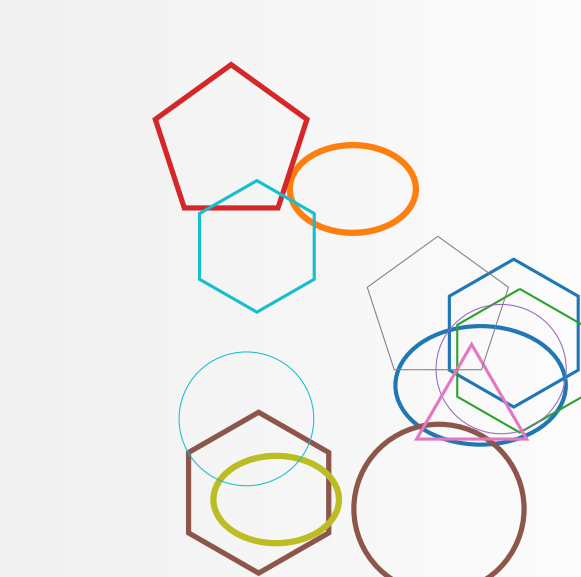[{"shape": "oval", "thickness": 2, "radius": 0.73, "center": [0.827, 0.332]}, {"shape": "hexagon", "thickness": 1.5, "radius": 0.64, "center": [0.884, 0.422]}, {"shape": "oval", "thickness": 3, "radius": 0.54, "center": [0.607, 0.672]}, {"shape": "hexagon", "thickness": 1, "radius": 0.62, "center": [0.894, 0.374]}, {"shape": "pentagon", "thickness": 2.5, "radius": 0.69, "center": [0.398, 0.75]}, {"shape": "circle", "thickness": 0.5, "radius": 0.56, "center": [0.862, 0.36]}, {"shape": "circle", "thickness": 2.5, "radius": 0.73, "center": [0.755, 0.118]}, {"shape": "hexagon", "thickness": 2.5, "radius": 0.7, "center": [0.445, 0.146]}, {"shape": "triangle", "thickness": 1.5, "radius": 0.55, "center": [0.811, 0.293]}, {"shape": "pentagon", "thickness": 0.5, "radius": 0.64, "center": [0.753, 0.462]}, {"shape": "oval", "thickness": 3, "radius": 0.54, "center": [0.475, 0.134]}, {"shape": "hexagon", "thickness": 1.5, "radius": 0.57, "center": [0.442, 0.573]}, {"shape": "circle", "thickness": 0.5, "radius": 0.58, "center": [0.424, 0.274]}]